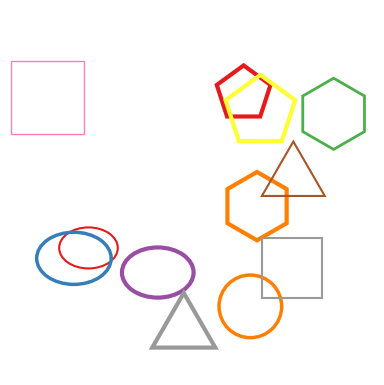[{"shape": "pentagon", "thickness": 3, "radius": 0.37, "center": [0.633, 0.757]}, {"shape": "oval", "thickness": 1.5, "radius": 0.38, "center": [0.23, 0.356]}, {"shape": "oval", "thickness": 2.5, "radius": 0.48, "center": [0.192, 0.329]}, {"shape": "hexagon", "thickness": 2, "radius": 0.46, "center": [0.867, 0.704]}, {"shape": "oval", "thickness": 3, "radius": 0.47, "center": [0.41, 0.292]}, {"shape": "hexagon", "thickness": 3, "radius": 0.44, "center": [0.668, 0.465]}, {"shape": "circle", "thickness": 2.5, "radius": 0.41, "center": [0.65, 0.204]}, {"shape": "pentagon", "thickness": 3, "radius": 0.47, "center": [0.676, 0.71]}, {"shape": "triangle", "thickness": 1.5, "radius": 0.47, "center": [0.762, 0.538]}, {"shape": "square", "thickness": 1, "radius": 0.47, "center": [0.124, 0.747]}, {"shape": "square", "thickness": 1.5, "radius": 0.39, "center": [0.758, 0.304]}, {"shape": "triangle", "thickness": 3, "radius": 0.47, "center": [0.477, 0.144]}]